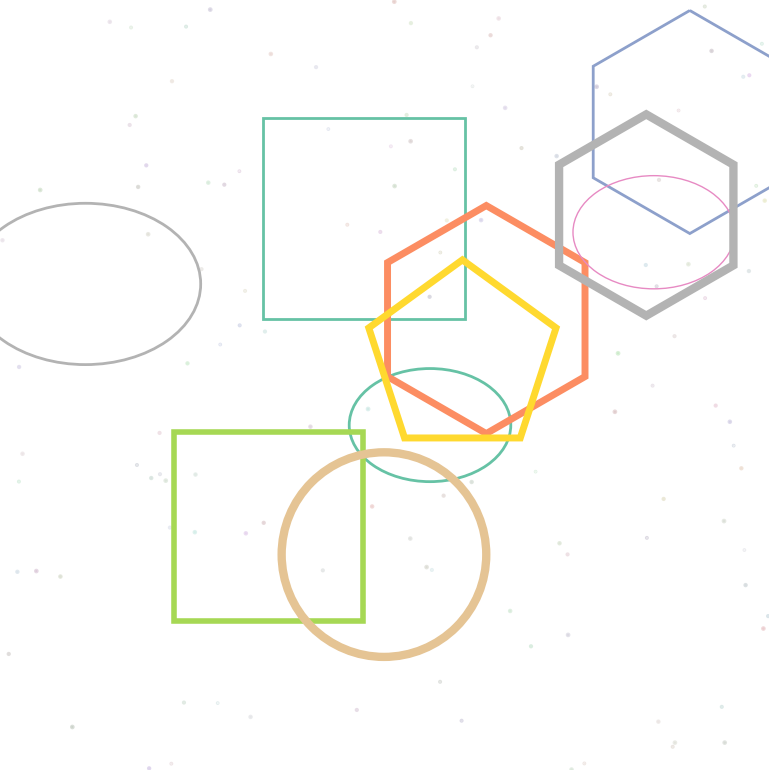[{"shape": "square", "thickness": 1, "radius": 0.65, "center": [0.472, 0.716]}, {"shape": "oval", "thickness": 1, "radius": 0.52, "center": [0.558, 0.448]}, {"shape": "hexagon", "thickness": 2.5, "radius": 0.74, "center": [0.632, 0.585]}, {"shape": "hexagon", "thickness": 1, "radius": 0.72, "center": [0.896, 0.842]}, {"shape": "oval", "thickness": 0.5, "radius": 0.52, "center": [0.849, 0.698]}, {"shape": "square", "thickness": 2, "radius": 0.61, "center": [0.349, 0.316]}, {"shape": "pentagon", "thickness": 2.5, "radius": 0.64, "center": [0.601, 0.535]}, {"shape": "circle", "thickness": 3, "radius": 0.66, "center": [0.499, 0.28]}, {"shape": "oval", "thickness": 1, "radius": 0.75, "center": [0.111, 0.631]}, {"shape": "hexagon", "thickness": 3, "radius": 0.65, "center": [0.839, 0.721]}]